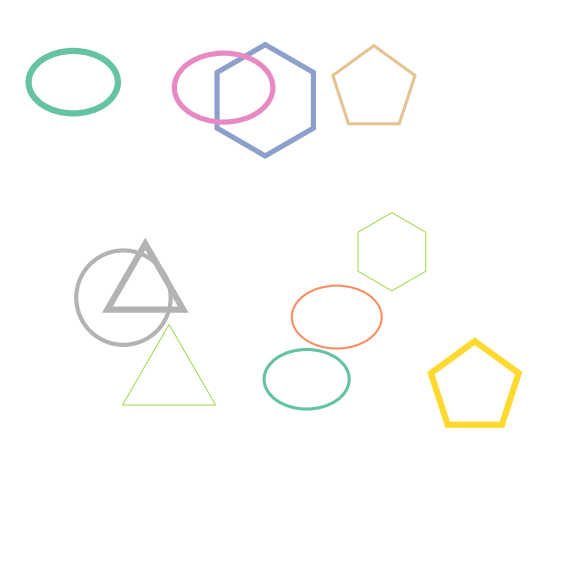[{"shape": "oval", "thickness": 3, "radius": 0.39, "center": [0.127, 0.857]}, {"shape": "oval", "thickness": 1.5, "radius": 0.37, "center": [0.531, 0.342]}, {"shape": "oval", "thickness": 1, "radius": 0.39, "center": [0.583, 0.45]}, {"shape": "hexagon", "thickness": 2.5, "radius": 0.48, "center": [0.459, 0.825]}, {"shape": "oval", "thickness": 2.5, "radius": 0.43, "center": [0.387, 0.847]}, {"shape": "triangle", "thickness": 0.5, "radius": 0.47, "center": [0.293, 0.344]}, {"shape": "hexagon", "thickness": 0.5, "radius": 0.34, "center": [0.679, 0.563]}, {"shape": "pentagon", "thickness": 3, "radius": 0.4, "center": [0.822, 0.328]}, {"shape": "pentagon", "thickness": 1.5, "radius": 0.37, "center": [0.647, 0.845]}, {"shape": "triangle", "thickness": 3, "radius": 0.38, "center": [0.252, 0.501]}, {"shape": "circle", "thickness": 2, "radius": 0.41, "center": [0.214, 0.484]}]